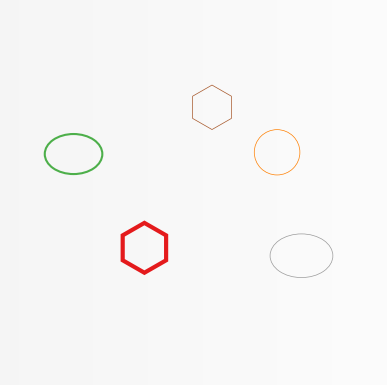[{"shape": "hexagon", "thickness": 3, "radius": 0.32, "center": [0.373, 0.356]}, {"shape": "oval", "thickness": 1.5, "radius": 0.37, "center": [0.19, 0.6]}, {"shape": "circle", "thickness": 0.5, "radius": 0.29, "center": [0.715, 0.604]}, {"shape": "hexagon", "thickness": 0.5, "radius": 0.29, "center": [0.547, 0.721]}, {"shape": "oval", "thickness": 0.5, "radius": 0.41, "center": [0.778, 0.336]}]